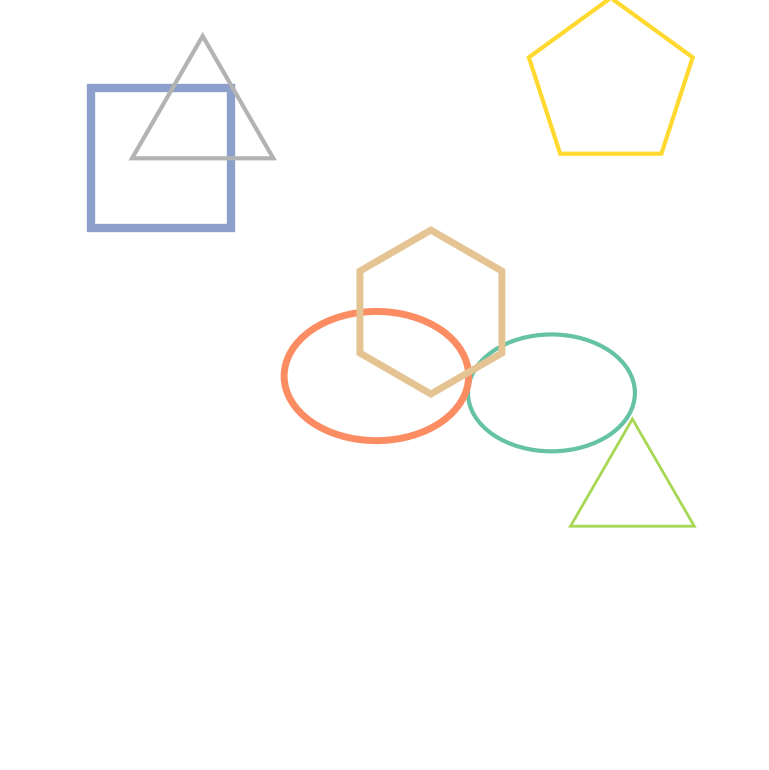[{"shape": "oval", "thickness": 1.5, "radius": 0.54, "center": [0.716, 0.49]}, {"shape": "oval", "thickness": 2.5, "radius": 0.6, "center": [0.489, 0.512]}, {"shape": "square", "thickness": 3, "radius": 0.45, "center": [0.209, 0.795]}, {"shape": "triangle", "thickness": 1, "radius": 0.46, "center": [0.821, 0.363]}, {"shape": "pentagon", "thickness": 1.5, "radius": 0.56, "center": [0.793, 0.891]}, {"shape": "hexagon", "thickness": 2.5, "radius": 0.53, "center": [0.56, 0.595]}, {"shape": "triangle", "thickness": 1.5, "radius": 0.53, "center": [0.263, 0.847]}]